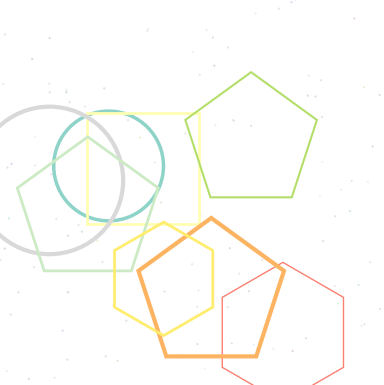[{"shape": "circle", "thickness": 2.5, "radius": 0.71, "center": [0.282, 0.569]}, {"shape": "square", "thickness": 2, "radius": 0.72, "center": [0.372, 0.562]}, {"shape": "hexagon", "thickness": 1, "radius": 0.91, "center": [0.735, 0.137]}, {"shape": "pentagon", "thickness": 3, "radius": 0.99, "center": [0.549, 0.235]}, {"shape": "pentagon", "thickness": 1.5, "radius": 0.9, "center": [0.652, 0.633]}, {"shape": "circle", "thickness": 3, "radius": 0.96, "center": [0.128, 0.531]}, {"shape": "pentagon", "thickness": 2, "radius": 0.96, "center": [0.228, 0.452]}, {"shape": "hexagon", "thickness": 2, "radius": 0.74, "center": [0.425, 0.276]}]